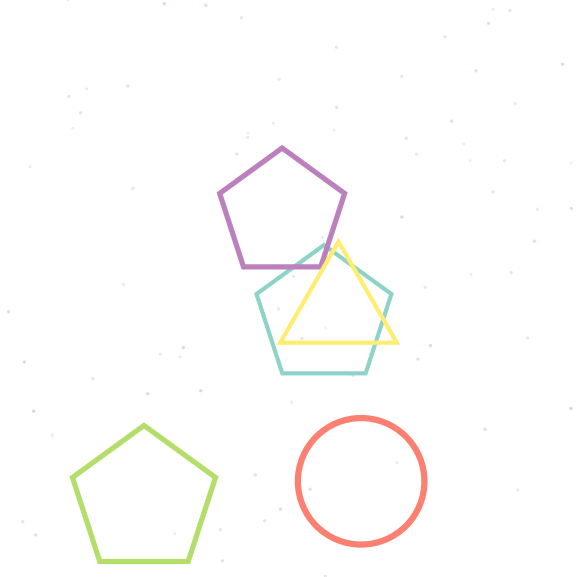[{"shape": "pentagon", "thickness": 2, "radius": 0.61, "center": [0.561, 0.452]}, {"shape": "circle", "thickness": 3, "radius": 0.55, "center": [0.625, 0.166]}, {"shape": "pentagon", "thickness": 2.5, "radius": 0.65, "center": [0.249, 0.132]}, {"shape": "pentagon", "thickness": 2.5, "radius": 0.57, "center": [0.489, 0.629]}, {"shape": "triangle", "thickness": 2, "radius": 0.58, "center": [0.586, 0.464]}]